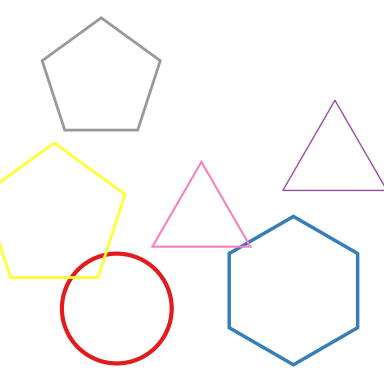[{"shape": "circle", "thickness": 3, "radius": 0.71, "center": [0.303, 0.199]}, {"shape": "hexagon", "thickness": 2.5, "radius": 0.96, "center": [0.762, 0.245]}, {"shape": "triangle", "thickness": 1, "radius": 0.78, "center": [0.87, 0.583]}, {"shape": "pentagon", "thickness": 2, "radius": 0.97, "center": [0.141, 0.436]}, {"shape": "triangle", "thickness": 1.5, "radius": 0.73, "center": [0.523, 0.433]}, {"shape": "pentagon", "thickness": 2, "radius": 0.81, "center": [0.263, 0.793]}]